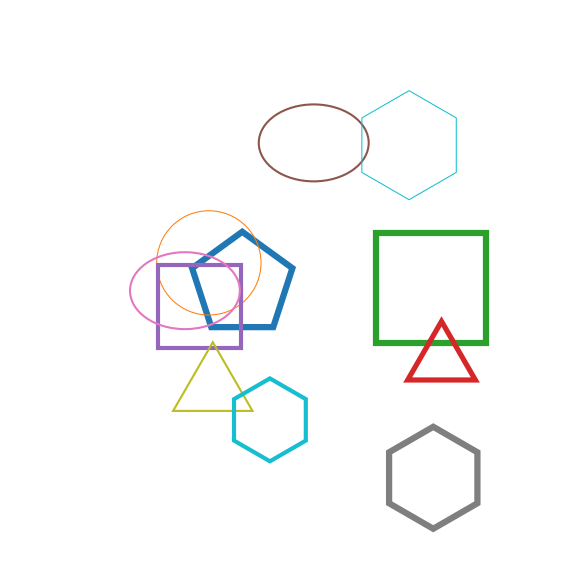[{"shape": "pentagon", "thickness": 3, "radius": 0.46, "center": [0.419, 0.507]}, {"shape": "circle", "thickness": 0.5, "radius": 0.45, "center": [0.362, 0.544]}, {"shape": "square", "thickness": 3, "radius": 0.47, "center": [0.746, 0.5]}, {"shape": "triangle", "thickness": 2.5, "radius": 0.34, "center": [0.765, 0.375]}, {"shape": "square", "thickness": 2, "radius": 0.36, "center": [0.346, 0.469]}, {"shape": "oval", "thickness": 1, "radius": 0.48, "center": [0.543, 0.752]}, {"shape": "oval", "thickness": 1, "radius": 0.48, "center": [0.32, 0.496]}, {"shape": "hexagon", "thickness": 3, "radius": 0.44, "center": [0.75, 0.172]}, {"shape": "triangle", "thickness": 1, "radius": 0.4, "center": [0.368, 0.327]}, {"shape": "hexagon", "thickness": 2, "radius": 0.36, "center": [0.467, 0.272]}, {"shape": "hexagon", "thickness": 0.5, "radius": 0.47, "center": [0.708, 0.748]}]